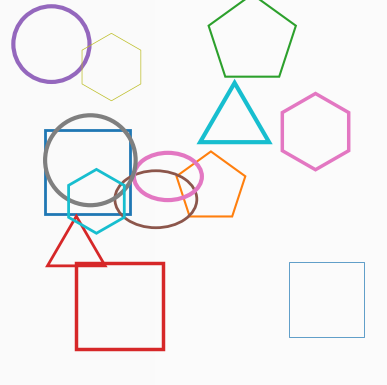[{"shape": "square", "thickness": 2, "radius": 0.55, "center": [0.226, 0.553]}, {"shape": "square", "thickness": 0.5, "radius": 0.48, "center": [0.843, 0.222]}, {"shape": "pentagon", "thickness": 1.5, "radius": 0.47, "center": [0.544, 0.513]}, {"shape": "pentagon", "thickness": 1.5, "radius": 0.59, "center": [0.651, 0.897]}, {"shape": "triangle", "thickness": 2, "radius": 0.43, "center": [0.197, 0.352]}, {"shape": "square", "thickness": 2.5, "radius": 0.56, "center": [0.308, 0.204]}, {"shape": "circle", "thickness": 3, "radius": 0.49, "center": [0.133, 0.885]}, {"shape": "oval", "thickness": 2, "radius": 0.53, "center": [0.402, 0.483]}, {"shape": "oval", "thickness": 3, "radius": 0.44, "center": [0.433, 0.542]}, {"shape": "hexagon", "thickness": 2.5, "radius": 0.49, "center": [0.814, 0.658]}, {"shape": "circle", "thickness": 3, "radius": 0.58, "center": [0.233, 0.584]}, {"shape": "hexagon", "thickness": 0.5, "radius": 0.44, "center": [0.288, 0.826]}, {"shape": "triangle", "thickness": 3, "radius": 0.51, "center": [0.605, 0.682]}, {"shape": "hexagon", "thickness": 2, "radius": 0.41, "center": [0.249, 0.477]}]